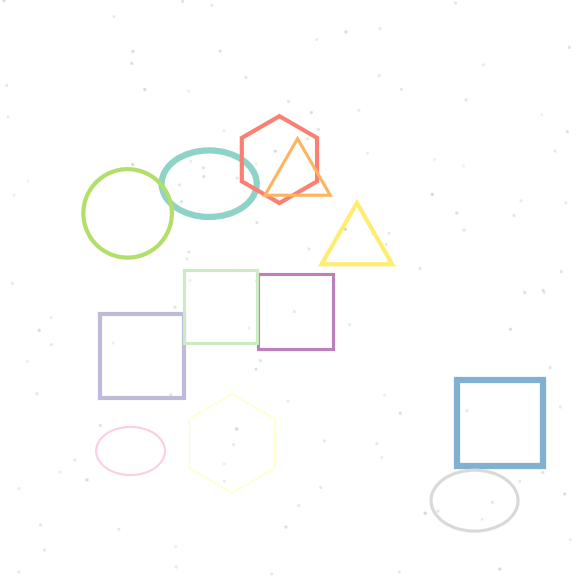[{"shape": "oval", "thickness": 3, "radius": 0.41, "center": [0.362, 0.681]}, {"shape": "hexagon", "thickness": 0.5, "radius": 0.43, "center": [0.402, 0.231]}, {"shape": "square", "thickness": 2, "radius": 0.36, "center": [0.246, 0.383]}, {"shape": "hexagon", "thickness": 2, "radius": 0.38, "center": [0.484, 0.723]}, {"shape": "square", "thickness": 3, "radius": 0.37, "center": [0.866, 0.267]}, {"shape": "triangle", "thickness": 1.5, "radius": 0.33, "center": [0.515, 0.694]}, {"shape": "circle", "thickness": 2, "radius": 0.38, "center": [0.221, 0.63]}, {"shape": "oval", "thickness": 1, "radius": 0.3, "center": [0.226, 0.218]}, {"shape": "oval", "thickness": 1.5, "radius": 0.38, "center": [0.822, 0.132]}, {"shape": "square", "thickness": 1.5, "radius": 0.32, "center": [0.512, 0.46]}, {"shape": "square", "thickness": 1.5, "radius": 0.32, "center": [0.382, 0.468]}, {"shape": "triangle", "thickness": 2, "radius": 0.35, "center": [0.618, 0.577]}]